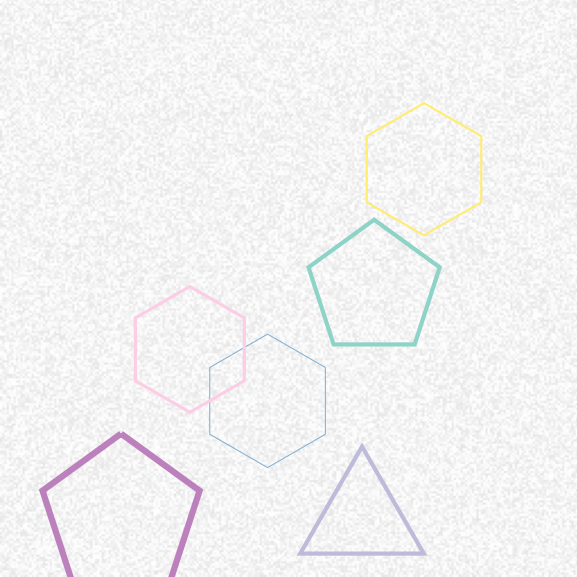[{"shape": "pentagon", "thickness": 2, "radius": 0.6, "center": [0.648, 0.499]}, {"shape": "triangle", "thickness": 2, "radius": 0.62, "center": [0.627, 0.102]}, {"shape": "hexagon", "thickness": 0.5, "radius": 0.58, "center": [0.463, 0.305]}, {"shape": "hexagon", "thickness": 1.5, "radius": 0.54, "center": [0.329, 0.394]}, {"shape": "pentagon", "thickness": 3, "radius": 0.71, "center": [0.21, 0.105]}, {"shape": "hexagon", "thickness": 1, "radius": 0.57, "center": [0.734, 0.706]}]